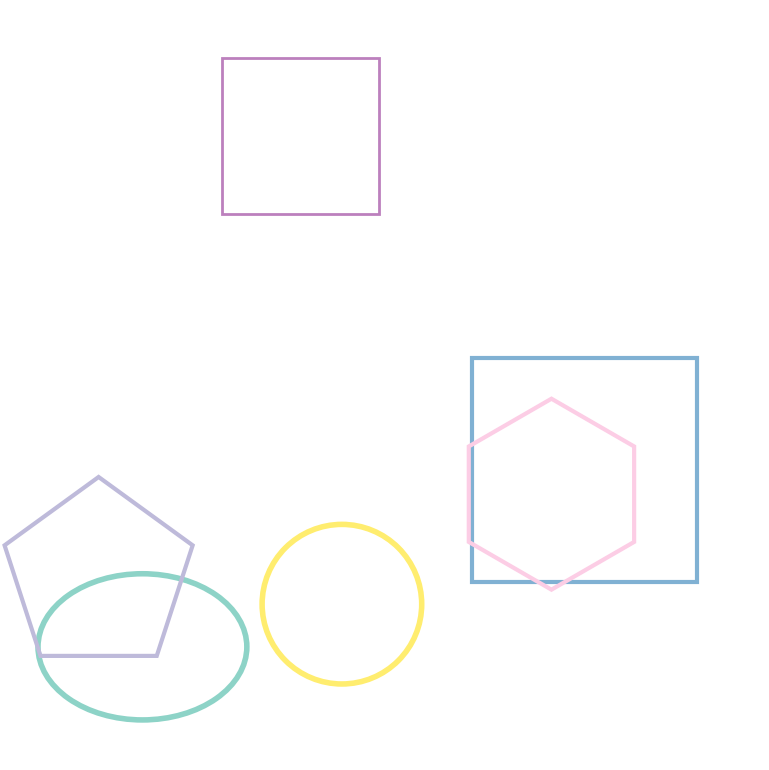[{"shape": "oval", "thickness": 2, "radius": 0.68, "center": [0.185, 0.16]}, {"shape": "pentagon", "thickness": 1.5, "radius": 0.64, "center": [0.128, 0.252]}, {"shape": "square", "thickness": 1.5, "radius": 0.73, "center": [0.759, 0.389]}, {"shape": "hexagon", "thickness": 1.5, "radius": 0.62, "center": [0.716, 0.358]}, {"shape": "square", "thickness": 1, "radius": 0.51, "center": [0.39, 0.823]}, {"shape": "circle", "thickness": 2, "radius": 0.52, "center": [0.444, 0.215]}]